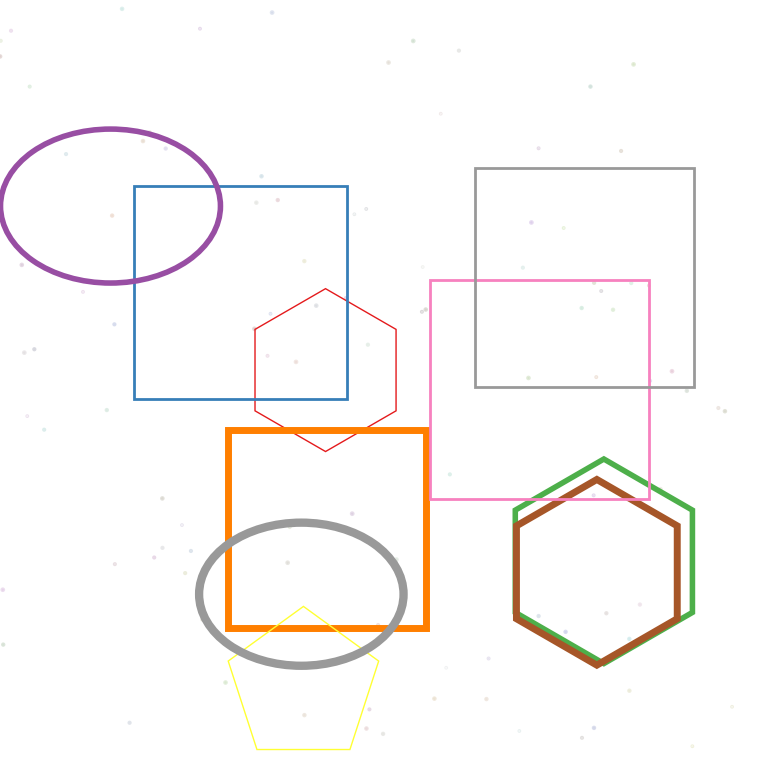[{"shape": "hexagon", "thickness": 0.5, "radius": 0.53, "center": [0.423, 0.519]}, {"shape": "square", "thickness": 1, "radius": 0.69, "center": [0.313, 0.62]}, {"shape": "hexagon", "thickness": 2, "radius": 0.66, "center": [0.784, 0.271]}, {"shape": "oval", "thickness": 2, "radius": 0.71, "center": [0.143, 0.732]}, {"shape": "square", "thickness": 2.5, "radius": 0.64, "center": [0.425, 0.313]}, {"shape": "pentagon", "thickness": 0.5, "radius": 0.51, "center": [0.394, 0.11]}, {"shape": "hexagon", "thickness": 2.5, "radius": 0.6, "center": [0.775, 0.257]}, {"shape": "square", "thickness": 1, "radius": 0.71, "center": [0.701, 0.494]}, {"shape": "oval", "thickness": 3, "radius": 0.66, "center": [0.391, 0.228]}, {"shape": "square", "thickness": 1, "radius": 0.71, "center": [0.759, 0.64]}]